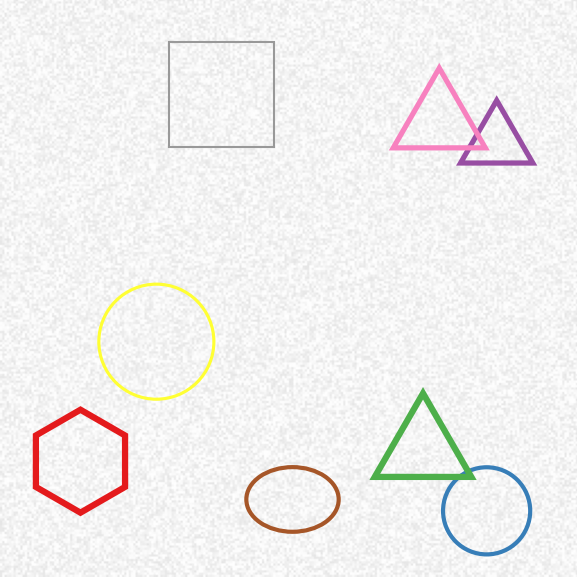[{"shape": "hexagon", "thickness": 3, "radius": 0.45, "center": [0.139, 0.201]}, {"shape": "circle", "thickness": 2, "radius": 0.38, "center": [0.843, 0.115]}, {"shape": "triangle", "thickness": 3, "radius": 0.48, "center": [0.733, 0.222]}, {"shape": "triangle", "thickness": 2.5, "radius": 0.36, "center": [0.86, 0.753]}, {"shape": "circle", "thickness": 1.5, "radius": 0.5, "center": [0.271, 0.407]}, {"shape": "oval", "thickness": 2, "radius": 0.4, "center": [0.507, 0.134]}, {"shape": "triangle", "thickness": 2.5, "radius": 0.46, "center": [0.761, 0.789]}, {"shape": "square", "thickness": 1, "radius": 0.45, "center": [0.384, 0.835]}]